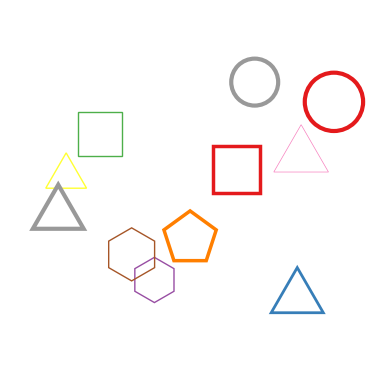[{"shape": "square", "thickness": 2.5, "radius": 0.31, "center": [0.615, 0.56]}, {"shape": "circle", "thickness": 3, "radius": 0.38, "center": [0.867, 0.735]}, {"shape": "triangle", "thickness": 2, "radius": 0.39, "center": [0.772, 0.227]}, {"shape": "square", "thickness": 1, "radius": 0.29, "center": [0.26, 0.652]}, {"shape": "hexagon", "thickness": 1, "radius": 0.29, "center": [0.401, 0.273]}, {"shape": "pentagon", "thickness": 2.5, "radius": 0.36, "center": [0.494, 0.381]}, {"shape": "triangle", "thickness": 1, "radius": 0.31, "center": [0.172, 0.542]}, {"shape": "hexagon", "thickness": 1, "radius": 0.34, "center": [0.342, 0.339]}, {"shape": "triangle", "thickness": 0.5, "radius": 0.41, "center": [0.782, 0.594]}, {"shape": "triangle", "thickness": 3, "radius": 0.38, "center": [0.151, 0.444]}, {"shape": "circle", "thickness": 3, "radius": 0.3, "center": [0.662, 0.787]}]